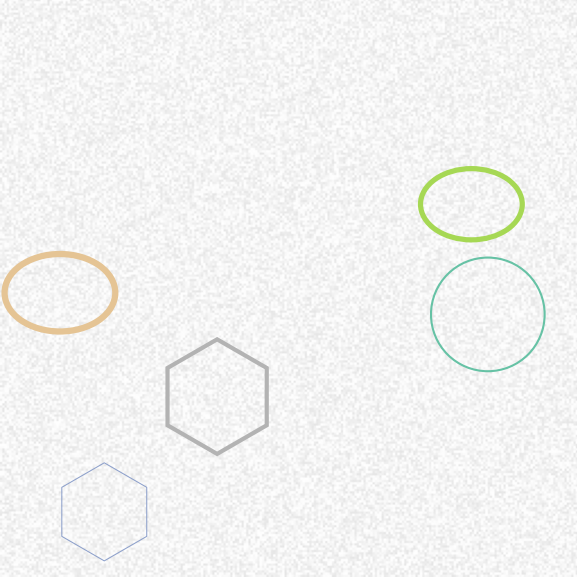[{"shape": "circle", "thickness": 1, "radius": 0.49, "center": [0.845, 0.455]}, {"shape": "hexagon", "thickness": 0.5, "radius": 0.42, "center": [0.181, 0.113]}, {"shape": "oval", "thickness": 2.5, "radius": 0.44, "center": [0.816, 0.645]}, {"shape": "oval", "thickness": 3, "radius": 0.48, "center": [0.104, 0.492]}, {"shape": "hexagon", "thickness": 2, "radius": 0.5, "center": [0.376, 0.312]}]